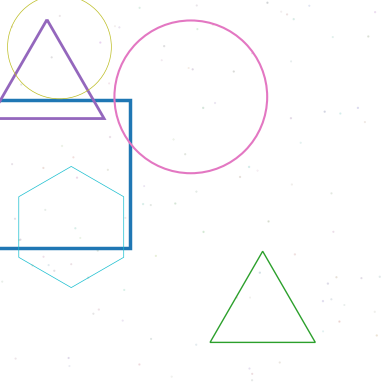[{"shape": "square", "thickness": 2.5, "radius": 0.96, "center": [0.144, 0.548]}, {"shape": "triangle", "thickness": 1, "radius": 0.79, "center": [0.682, 0.19]}, {"shape": "triangle", "thickness": 2, "radius": 0.86, "center": [0.122, 0.778]}, {"shape": "circle", "thickness": 1.5, "radius": 0.99, "center": [0.496, 0.748]}, {"shape": "circle", "thickness": 0.5, "radius": 0.67, "center": [0.154, 0.878]}, {"shape": "hexagon", "thickness": 0.5, "radius": 0.79, "center": [0.185, 0.41]}]